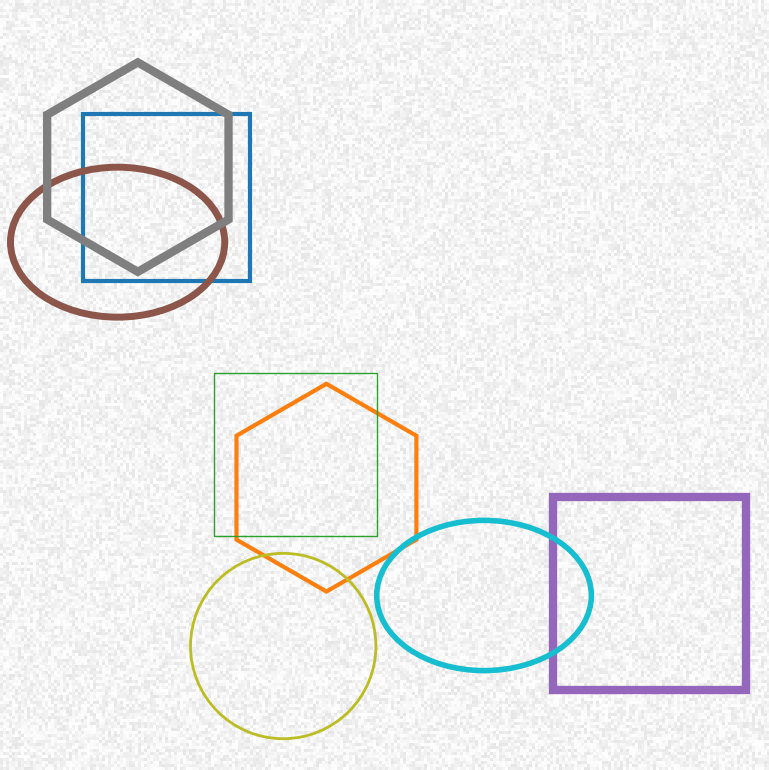[{"shape": "square", "thickness": 1.5, "radius": 0.54, "center": [0.216, 0.743]}, {"shape": "hexagon", "thickness": 1.5, "radius": 0.67, "center": [0.424, 0.367]}, {"shape": "square", "thickness": 0.5, "radius": 0.53, "center": [0.383, 0.409]}, {"shape": "square", "thickness": 3, "radius": 0.63, "center": [0.843, 0.229]}, {"shape": "oval", "thickness": 2.5, "radius": 0.7, "center": [0.153, 0.685]}, {"shape": "hexagon", "thickness": 3, "radius": 0.68, "center": [0.179, 0.783]}, {"shape": "circle", "thickness": 1, "radius": 0.6, "center": [0.368, 0.161]}, {"shape": "oval", "thickness": 2, "radius": 0.7, "center": [0.629, 0.227]}]